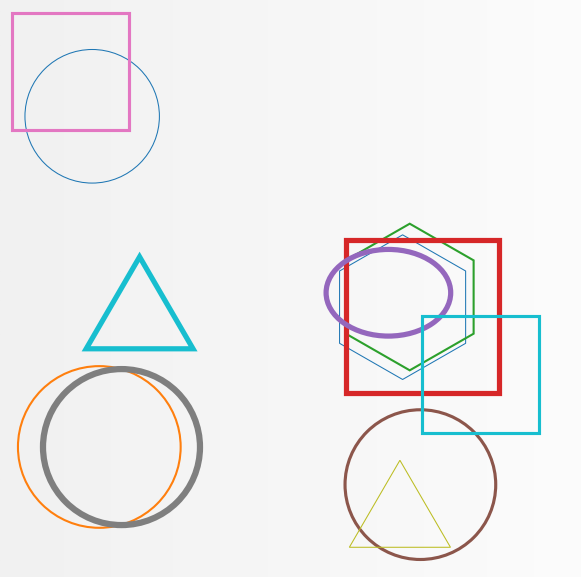[{"shape": "circle", "thickness": 0.5, "radius": 0.58, "center": [0.159, 0.798]}, {"shape": "hexagon", "thickness": 0.5, "radius": 0.63, "center": [0.693, 0.467]}, {"shape": "circle", "thickness": 1, "radius": 0.7, "center": [0.171, 0.225]}, {"shape": "hexagon", "thickness": 1, "radius": 0.63, "center": [0.705, 0.485]}, {"shape": "square", "thickness": 2.5, "radius": 0.66, "center": [0.727, 0.451]}, {"shape": "oval", "thickness": 2.5, "radius": 0.54, "center": [0.668, 0.492]}, {"shape": "circle", "thickness": 1.5, "radius": 0.65, "center": [0.723, 0.16]}, {"shape": "square", "thickness": 1.5, "radius": 0.5, "center": [0.121, 0.875]}, {"shape": "circle", "thickness": 3, "radius": 0.68, "center": [0.209, 0.225]}, {"shape": "triangle", "thickness": 0.5, "radius": 0.5, "center": [0.688, 0.102]}, {"shape": "square", "thickness": 1.5, "radius": 0.51, "center": [0.827, 0.351]}, {"shape": "triangle", "thickness": 2.5, "radius": 0.53, "center": [0.24, 0.448]}]